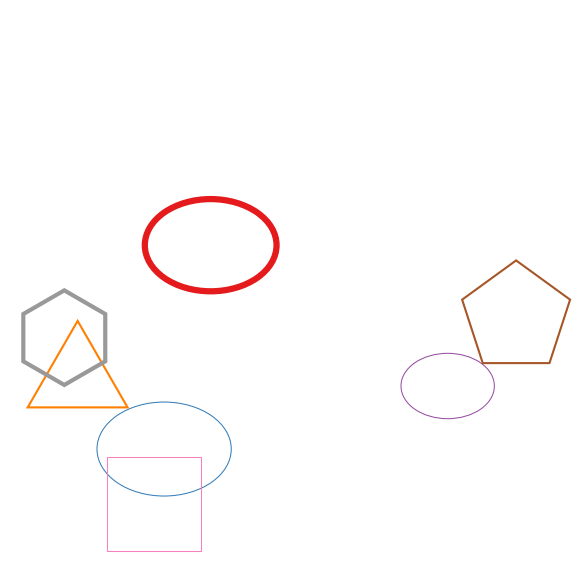[{"shape": "oval", "thickness": 3, "radius": 0.57, "center": [0.365, 0.575]}, {"shape": "oval", "thickness": 0.5, "radius": 0.58, "center": [0.284, 0.222]}, {"shape": "oval", "thickness": 0.5, "radius": 0.4, "center": [0.775, 0.331]}, {"shape": "triangle", "thickness": 1, "radius": 0.5, "center": [0.134, 0.344]}, {"shape": "pentagon", "thickness": 1, "radius": 0.49, "center": [0.894, 0.45]}, {"shape": "square", "thickness": 0.5, "radius": 0.41, "center": [0.266, 0.126]}, {"shape": "hexagon", "thickness": 2, "radius": 0.41, "center": [0.111, 0.414]}]